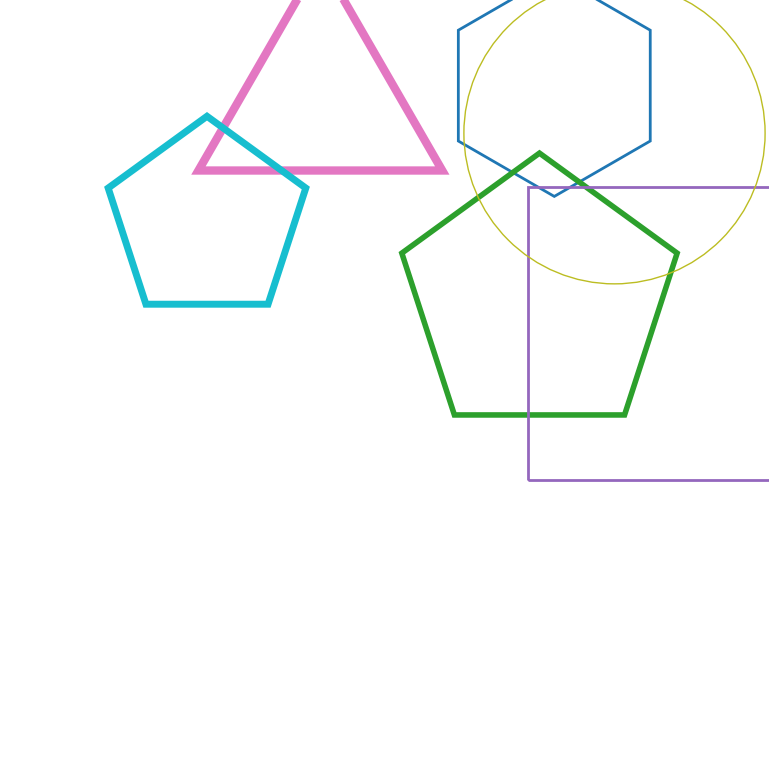[{"shape": "hexagon", "thickness": 1, "radius": 0.72, "center": [0.72, 0.889]}, {"shape": "pentagon", "thickness": 2, "radius": 0.94, "center": [0.701, 0.613]}, {"shape": "square", "thickness": 1, "radius": 0.95, "center": [0.876, 0.567]}, {"shape": "triangle", "thickness": 3, "radius": 0.91, "center": [0.416, 0.87]}, {"shape": "circle", "thickness": 0.5, "radius": 0.98, "center": [0.798, 0.827]}, {"shape": "pentagon", "thickness": 2.5, "radius": 0.67, "center": [0.269, 0.714]}]